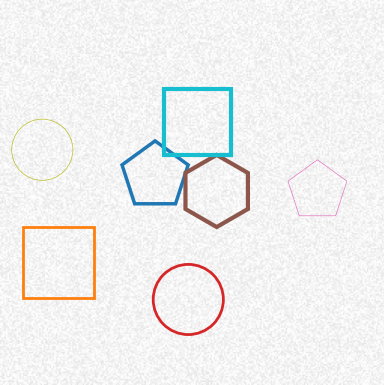[{"shape": "pentagon", "thickness": 2.5, "radius": 0.45, "center": [0.403, 0.544]}, {"shape": "square", "thickness": 2, "radius": 0.46, "center": [0.152, 0.318]}, {"shape": "circle", "thickness": 2, "radius": 0.46, "center": [0.489, 0.222]}, {"shape": "hexagon", "thickness": 3, "radius": 0.47, "center": [0.563, 0.504]}, {"shape": "pentagon", "thickness": 0.5, "radius": 0.4, "center": [0.825, 0.505]}, {"shape": "circle", "thickness": 0.5, "radius": 0.4, "center": [0.11, 0.611]}, {"shape": "square", "thickness": 3, "radius": 0.43, "center": [0.513, 0.683]}]